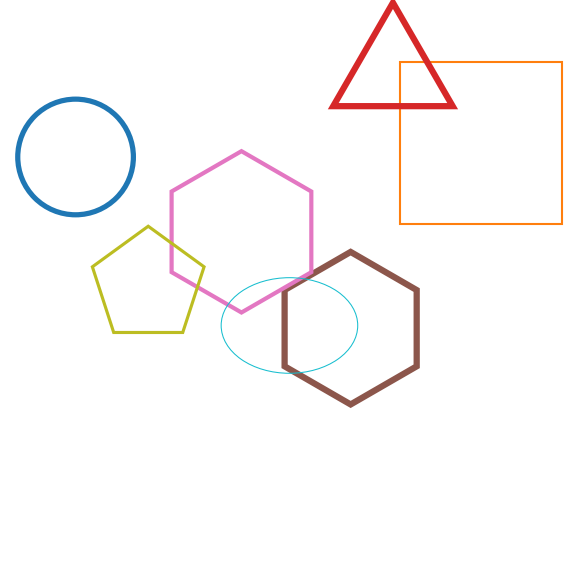[{"shape": "circle", "thickness": 2.5, "radius": 0.5, "center": [0.131, 0.727]}, {"shape": "square", "thickness": 1, "radius": 0.7, "center": [0.833, 0.752]}, {"shape": "triangle", "thickness": 3, "radius": 0.6, "center": [0.68, 0.875]}, {"shape": "hexagon", "thickness": 3, "radius": 0.66, "center": [0.607, 0.431]}, {"shape": "hexagon", "thickness": 2, "radius": 0.7, "center": [0.418, 0.598]}, {"shape": "pentagon", "thickness": 1.5, "radius": 0.51, "center": [0.257, 0.506]}, {"shape": "oval", "thickness": 0.5, "radius": 0.59, "center": [0.501, 0.436]}]